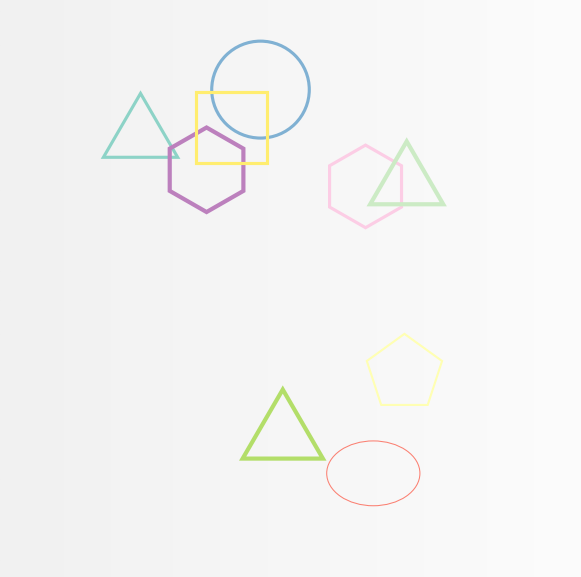[{"shape": "triangle", "thickness": 1.5, "radius": 0.37, "center": [0.242, 0.764]}, {"shape": "pentagon", "thickness": 1, "radius": 0.34, "center": [0.696, 0.353]}, {"shape": "oval", "thickness": 0.5, "radius": 0.4, "center": [0.642, 0.18]}, {"shape": "circle", "thickness": 1.5, "radius": 0.42, "center": [0.448, 0.844]}, {"shape": "triangle", "thickness": 2, "radius": 0.4, "center": [0.486, 0.245]}, {"shape": "hexagon", "thickness": 1.5, "radius": 0.36, "center": [0.629, 0.676]}, {"shape": "hexagon", "thickness": 2, "radius": 0.37, "center": [0.355, 0.705]}, {"shape": "triangle", "thickness": 2, "radius": 0.36, "center": [0.7, 0.682]}, {"shape": "square", "thickness": 1.5, "radius": 0.3, "center": [0.398, 0.778]}]